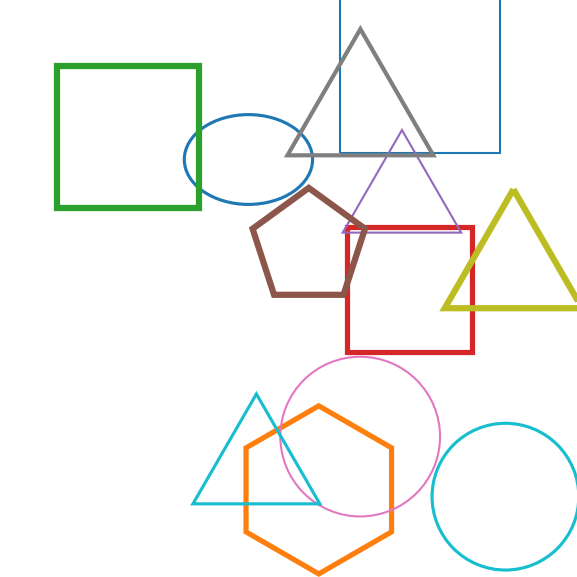[{"shape": "square", "thickness": 1, "radius": 0.69, "center": [0.727, 0.872]}, {"shape": "oval", "thickness": 1.5, "radius": 0.56, "center": [0.43, 0.723]}, {"shape": "hexagon", "thickness": 2.5, "radius": 0.73, "center": [0.552, 0.151]}, {"shape": "square", "thickness": 3, "radius": 0.61, "center": [0.222, 0.762]}, {"shape": "square", "thickness": 2.5, "radius": 0.54, "center": [0.709, 0.498]}, {"shape": "triangle", "thickness": 1, "radius": 0.59, "center": [0.696, 0.656]}, {"shape": "pentagon", "thickness": 3, "radius": 0.51, "center": [0.535, 0.571]}, {"shape": "circle", "thickness": 1, "radius": 0.69, "center": [0.624, 0.243]}, {"shape": "triangle", "thickness": 2, "radius": 0.73, "center": [0.624, 0.803]}, {"shape": "triangle", "thickness": 3, "radius": 0.69, "center": [0.889, 0.534]}, {"shape": "triangle", "thickness": 1.5, "radius": 0.63, "center": [0.444, 0.19]}, {"shape": "circle", "thickness": 1.5, "radius": 0.64, "center": [0.875, 0.139]}]